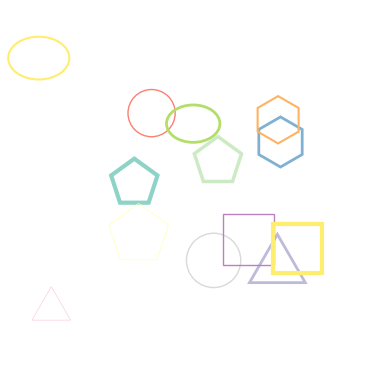[{"shape": "pentagon", "thickness": 3, "radius": 0.32, "center": [0.349, 0.525]}, {"shape": "pentagon", "thickness": 0.5, "radius": 0.41, "center": [0.36, 0.391]}, {"shape": "triangle", "thickness": 2, "radius": 0.42, "center": [0.72, 0.308]}, {"shape": "circle", "thickness": 1, "radius": 0.31, "center": [0.394, 0.706]}, {"shape": "hexagon", "thickness": 2, "radius": 0.33, "center": [0.729, 0.631]}, {"shape": "hexagon", "thickness": 1.5, "radius": 0.31, "center": [0.722, 0.689]}, {"shape": "oval", "thickness": 2, "radius": 0.35, "center": [0.502, 0.679]}, {"shape": "triangle", "thickness": 0.5, "radius": 0.29, "center": [0.133, 0.197]}, {"shape": "circle", "thickness": 1, "radius": 0.35, "center": [0.555, 0.324]}, {"shape": "square", "thickness": 1, "radius": 0.33, "center": [0.645, 0.378]}, {"shape": "pentagon", "thickness": 2.5, "radius": 0.32, "center": [0.566, 0.581]}, {"shape": "oval", "thickness": 1.5, "radius": 0.4, "center": [0.101, 0.849]}, {"shape": "square", "thickness": 3, "radius": 0.32, "center": [0.774, 0.354]}]